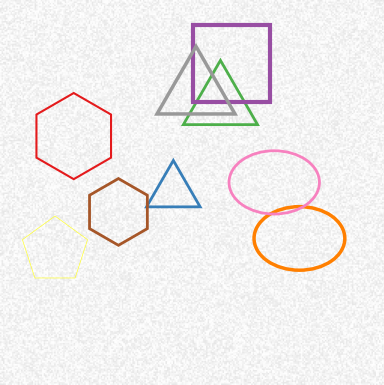[{"shape": "hexagon", "thickness": 1.5, "radius": 0.56, "center": [0.192, 0.647]}, {"shape": "triangle", "thickness": 2, "radius": 0.4, "center": [0.45, 0.503]}, {"shape": "triangle", "thickness": 2, "radius": 0.56, "center": [0.573, 0.732]}, {"shape": "square", "thickness": 3, "radius": 0.5, "center": [0.601, 0.835]}, {"shape": "oval", "thickness": 2.5, "radius": 0.59, "center": [0.778, 0.381]}, {"shape": "pentagon", "thickness": 0.5, "radius": 0.44, "center": [0.143, 0.35]}, {"shape": "hexagon", "thickness": 2, "radius": 0.43, "center": [0.308, 0.45]}, {"shape": "oval", "thickness": 2, "radius": 0.59, "center": [0.712, 0.526]}, {"shape": "triangle", "thickness": 2.5, "radius": 0.58, "center": [0.509, 0.762]}]